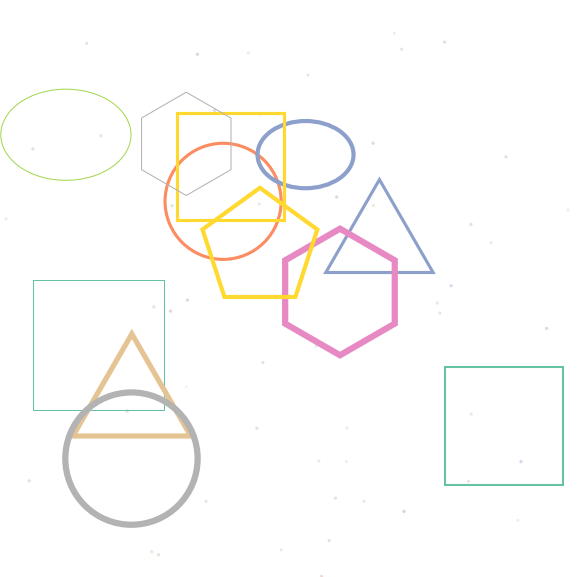[{"shape": "square", "thickness": 1, "radius": 0.51, "center": [0.873, 0.262]}, {"shape": "square", "thickness": 0.5, "radius": 0.56, "center": [0.171, 0.402]}, {"shape": "circle", "thickness": 1.5, "radius": 0.5, "center": [0.386, 0.651]}, {"shape": "oval", "thickness": 2, "radius": 0.42, "center": [0.529, 0.731]}, {"shape": "triangle", "thickness": 1.5, "radius": 0.54, "center": [0.657, 0.581]}, {"shape": "hexagon", "thickness": 3, "radius": 0.55, "center": [0.589, 0.494]}, {"shape": "oval", "thickness": 0.5, "radius": 0.56, "center": [0.114, 0.766]}, {"shape": "square", "thickness": 1.5, "radius": 0.46, "center": [0.399, 0.711]}, {"shape": "pentagon", "thickness": 2, "radius": 0.52, "center": [0.45, 0.569]}, {"shape": "triangle", "thickness": 2.5, "radius": 0.59, "center": [0.228, 0.303]}, {"shape": "circle", "thickness": 3, "radius": 0.57, "center": [0.228, 0.205]}, {"shape": "hexagon", "thickness": 0.5, "radius": 0.45, "center": [0.323, 0.75]}]